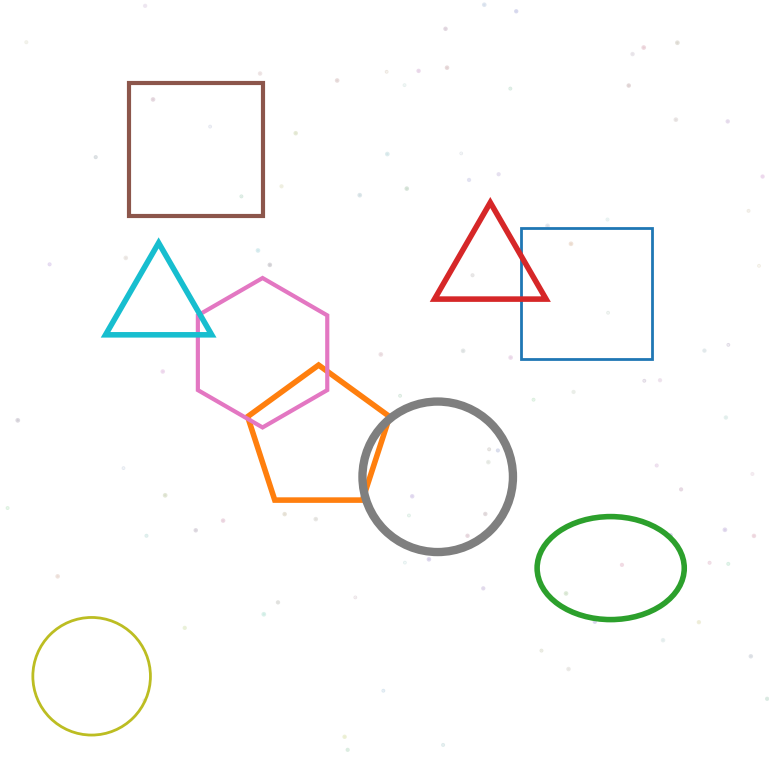[{"shape": "square", "thickness": 1, "radius": 0.42, "center": [0.762, 0.619]}, {"shape": "pentagon", "thickness": 2, "radius": 0.48, "center": [0.414, 0.429]}, {"shape": "oval", "thickness": 2, "radius": 0.48, "center": [0.793, 0.262]}, {"shape": "triangle", "thickness": 2, "radius": 0.42, "center": [0.637, 0.653]}, {"shape": "square", "thickness": 1.5, "radius": 0.43, "center": [0.255, 0.806]}, {"shape": "hexagon", "thickness": 1.5, "radius": 0.49, "center": [0.341, 0.542]}, {"shape": "circle", "thickness": 3, "radius": 0.49, "center": [0.568, 0.381]}, {"shape": "circle", "thickness": 1, "radius": 0.38, "center": [0.119, 0.122]}, {"shape": "triangle", "thickness": 2, "radius": 0.4, "center": [0.206, 0.605]}]